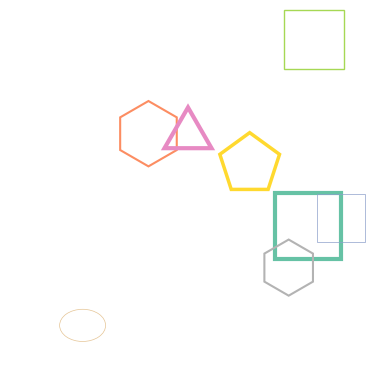[{"shape": "square", "thickness": 3, "radius": 0.43, "center": [0.8, 0.413]}, {"shape": "hexagon", "thickness": 1.5, "radius": 0.42, "center": [0.386, 0.653]}, {"shape": "square", "thickness": 0.5, "radius": 0.31, "center": [0.886, 0.433]}, {"shape": "triangle", "thickness": 3, "radius": 0.35, "center": [0.488, 0.65]}, {"shape": "square", "thickness": 1, "radius": 0.38, "center": [0.816, 0.898]}, {"shape": "pentagon", "thickness": 2.5, "radius": 0.41, "center": [0.649, 0.574]}, {"shape": "oval", "thickness": 0.5, "radius": 0.3, "center": [0.215, 0.155]}, {"shape": "hexagon", "thickness": 1.5, "radius": 0.36, "center": [0.75, 0.305]}]